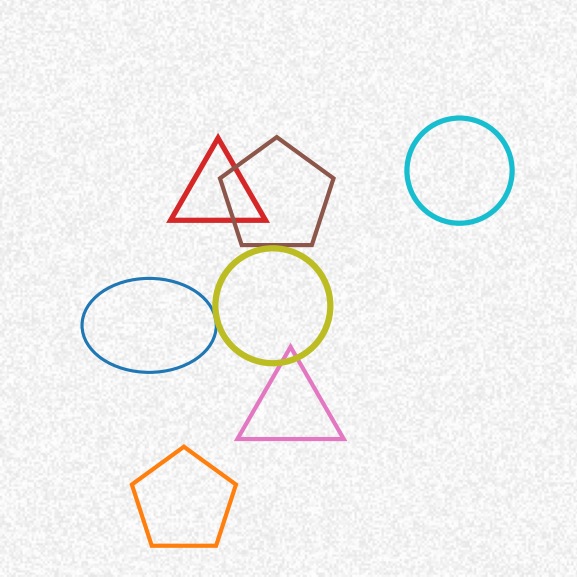[{"shape": "oval", "thickness": 1.5, "radius": 0.58, "center": [0.258, 0.436]}, {"shape": "pentagon", "thickness": 2, "radius": 0.47, "center": [0.318, 0.131]}, {"shape": "triangle", "thickness": 2.5, "radius": 0.47, "center": [0.378, 0.665]}, {"shape": "pentagon", "thickness": 2, "radius": 0.52, "center": [0.479, 0.658]}, {"shape": "triangle", "thickness": 2, "radius": 0.53, "center": [0.503, 0.292]}, {"shape": "circle", "thickness": 3, "radius": 0.5, "center": [0.472, 0.47]}, {"shape": "circle", "thickness": 2.5, "radius": 0.46, "center": [0.796, 0.704]}]